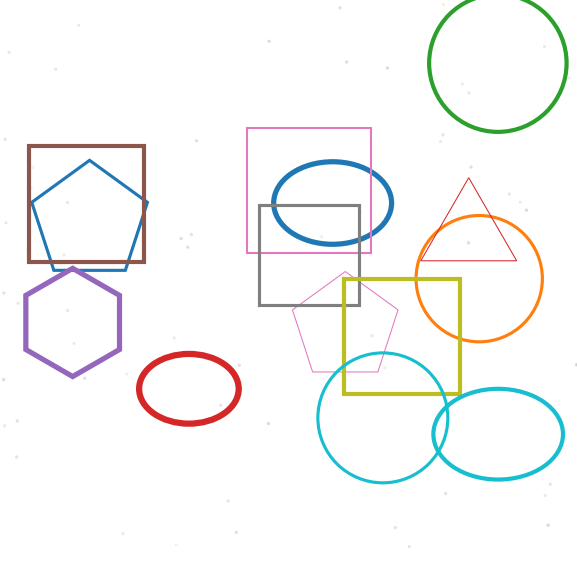[{"shape": "oval", "thickness": 2.5, "radius": 0.51, "center": [0.576, 0.648]}, {"shape": "pentagon", "thickness": 1.5, "radius": 0.53, "center": [0.155, 0.616]}, {"shape": "circle", "thickness": 1.5, "radius": 0.55, "center": [0.83, 0.517]}, {"shape": "circle", "thickness": 2, "radius": 0.6, "center": [0.862, 0.89]}, {"shape": "oval", "thickness": 3, "radius": 0.43, "center": [0.327, 0.326]}, {"shape": "triangle", "thickness": 0.5, "radius": 0.48, "center": [0.812, 0.595]}, {"shape": "hexagon", "thickness": 2.5, "radius": 0.47, "center": [0.126, 0.441]}, {"shape": "square", "thickness": 2, "radius": 0.5, "center": [0.15, 0.646]}, {"shape": "pentagon", "thickness": 0.5, "radius": 0.48, "center": [0.598, 0.433]}, {"shape": "square", "thickness": 1, "radius": 0.54, "center": [0.535, 0.669]}, {"shape": "square", "thickness": 1.5, "radius": 0.43, "center": [0.536, 0.557]}, {"shape": "square", "thickness": 2, "radius": 0.5, "center": [0.696, 0.417]}, {"shape": "circle", "thickness": 1.5, "radius": 0.56, "center": [0.663, 0.276]}, {"shape": "oval", "thickness": 2, "radius": 0.56, "center": [0.863, 0.247]}]